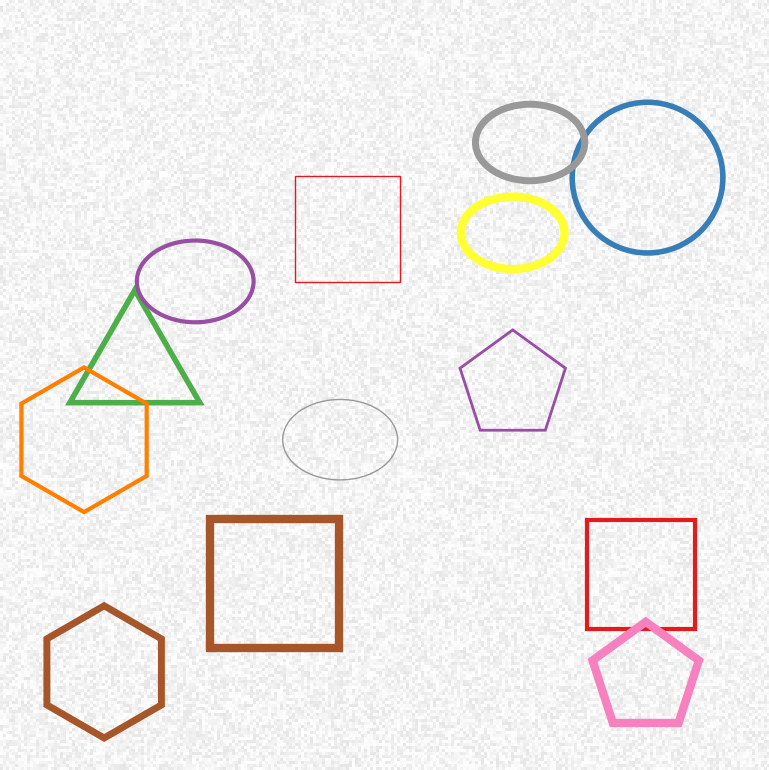[{"shape": "square", "thickness": 0.5, "radius": 0.34, "center": [0.451, 0.703]}, {"shape": "square", "thickness": 1.5, "radius": 0.35, "center": [0.833, 0.254]}, {"shape": "circle", "thickness": 2, "radius": 0.49, "center": [0.841, 0.769]}, {"shape": "triangle", "thickness": 2, "radius": 0.49, "center": [0.175, 0.526]}, {"shape": "pentagon", "thickness": 1, "radius": 0.36, "center": [0.666, 0.5]}, {"shape": "oval", "thickness": 1.5, "radius": 0.38, "center": [0.254, 0.635]}, {"shape": "hexagon", "thickness": 1.5, "radius": 0.47, "center": [0.109, 0.429]}, {"shape": "oval", "thickness": 3, "radius": 0.34, "center": [0.666, 0.698]}, {"shape": "square", "thickness": 3, "radius": 0.42, "center": [0.356, 0.242]}, {"shape": "hexagon", "thickness": 2.5, "radius": 0.43, "center": [0.135, 0.127]}, {"shape": "pentagon", "thickness": 3, "radius": 0.36, "center": [0.839, 0.12]}, {"shape": "oval", "thickness": 0.5, "radius": 0.37, "center": [0.442, 0.429]}, {"shape": "oval", "thickness": 2.5, "radius": 0.35, "center": [0.688, 0.815]}]